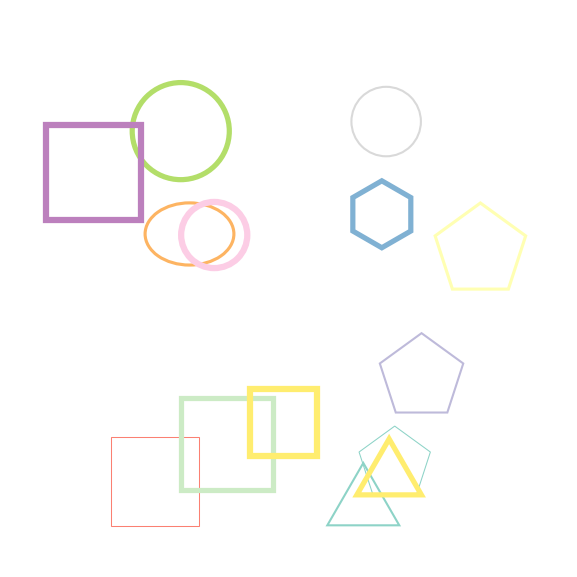[{"shape": "pentagon", "thickness": 0.5, "radius": 0.32, "center": [0.683, 0.196]}, {"shape": "triangle", "thickness": 1, "radius": 0.36, "center": [0.629, 0.125]}, {"shape": "pentagon", "thickness": 1.5, "radius": 0.41, "center": [0.832, 0.565]}, {"shape": "pentagon", "thickness": 1, "radius": 0.38, "center": [0.73, 0.346]}, {"shape": "square", "thickness": 0.5, "radius": 0.38, "center": [0.268, 0.165]}, {"shape": "hexagon", "thickness": 2.5, "radius": 0.29, "center": [0.661, 0.628]}, {"shape": "oval", "thickness": 1.5, "radius": 0.38, "center": [0.328, 0.594]}, {"shape": "circle", "thickness": 2.5, "radius": 0.42, "center": [0.313, 0.772]}, {"shape": "circle", "thickness": 3, "radius": 0.29, "center": [0.371, 0.592]}, {"shape": "circle", "thickness": 1, "radius": 0.3, "center": [0.669, 0.789]}, {"shape": "square", "thickness": 3, "radius": 0.41, "center": [0.162, 0.701]}, {"shape": "square", "thickness": 2.5, "radius": 0.4, "center": [0.394, 0.231]}, {"shape": "triangle", "thickness": 2.5, "radius": 0.32, "center": [0.674, 0.174]}, {"shape": "square", "thickness": 3, "radius": 0.29, "center": [0.491, 0.268]}]